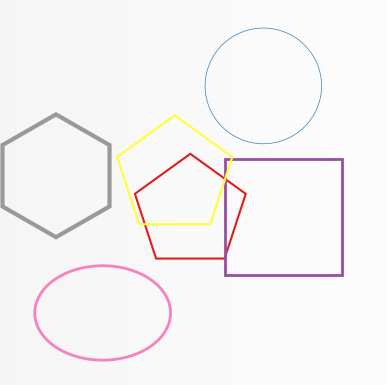[{"shape": "pentagon", "thickness": 1.5, "radius": 0.75, "center": [0.491, 0.45]}, {"shape": "circle", "thickness": 0.5, "radius": 0.75, "center": [0.68, 0.777]}, {"shape": "square", "thickness": 2, "radius": 0.76, "center": [0.732, 0.436]}, {"shape": "pentagon", "thickness": 1.5, "radius": 0.78, "center": [0.451, 0.544]}, {"shape": "oval", "thickness": 2, "radius": 0.88, "center": [0.265, 0.187]}, {"shape": "hexagon", "thickness": 3, "radius": 0.8, "center": [0.145, 0.543]}]